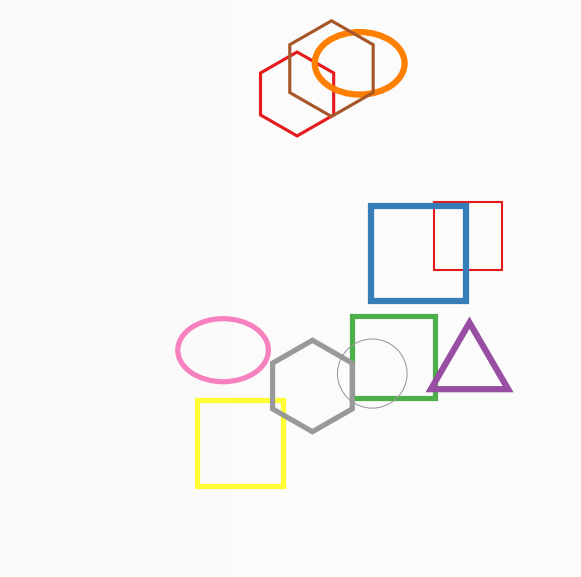[{"shape": "square", "thickness": 1, "radius": 0.29, "center": [0.805, 0.59]}, {"shape": "hexagon", "thickness": 1.5, "radius": 0.36, "center": [0.511, 0.836]}, {"shape": "square", "thickness": 3, "radius": 0.41, "center": [0.719, 0.56]}, {"shape": "square", "thickness": 2.5, "radius": 0.36, "center": [0.677, 0.381]}, {"shape": "triangle", "thickness": 3, "radius": 0.38, "center": [0.808, 0.364]}, {"shape": "oval", "thickness": 3, "radius": 0.39, "center": [0.619, 0.889]}, {"shape": "square", "thickness": 2.5, "radius": 0.37, "center": [0.413, 0.232]}, {"shape": "hexagon", "thickness": 1.5, "radius": 0.41, "center": [0.57, 0.88]}, {"shape": "oval", "thickness": 2.5, "radius": 0.39, "center": [0.384, 0.393]}, {"shape": "hexagon", "thickness": 2.5, "radius": 0.4, "center": [0.537, 0.331]}, {"shape": "circle", "thickness": 0.5, "radius": 0.3, "center": [0.64, 0.352]}]